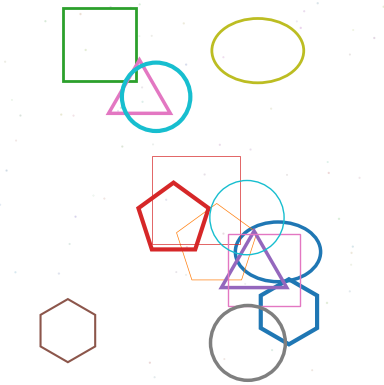[{"shape": "hexagon", "thickness": 3, "radius": 0.42, "center": [0.75, 0.19]}, {"shape": "oval", "thickness": 2.5, "radius": 0.55, "center": [0.722, 0.346]}, {"shape": "pentagon", "thickness": 0.5, "radius": 0.55, "center": [0.563, 0.362]}, {"shape": "square", "thickness": 2, "radius": 0.48, "center": [0.259, 0.884]}, {"shape": "square", "thickness": 0.5, "radius": 0.57, "center": [0.509, 0.481]}, {"shape": "pentagon", "thickness": 3, "radius": 0.48, "center": [0.451, 0.43]}, {"shape": "triangle", "thickness": 2.5, "radius": 0.49, "center": [0.66, 0.302]}, {"shape": "hexagon", "thickness": 1.5, "radius": 0.41, "center": [0.176, 0.141]}, {"shape": "triangle", "thickness": 2.5, "radius": 0.46, "center": [0.362, 0.752]}, {"shape": "square", "thickness": 1, "radius": 0.47, "center": [0.685, 0.298]}, {"shape": "circle", "thickness": 2.5, "radius": 0.49, "center": [0.644, 0.109]}, {"shape": "oval", "thickness": 2, "radius": 0.6, "center": [0.67, 0.868]}, {"shape": "circle", "thickness": 1, "radius": 0.48, "center": [0.641, 0.435]}, {"shape": "circle", "thickness": 3, "radius": 0.44, "center": [0.406, 0.749]}]